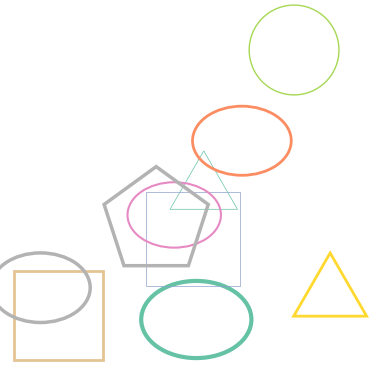[{"shape": "triangle", "thickness": 0.5, "radius": 0.51, "center": [0.529, 0.507]}, {"shape": "oval", "thickness": 3, "radius": 0.72, "center": [0.51, 0.17]}, {"shape": "oval", "thickness": 2, "radius": 0.64, "center": [0.628, 0.634]}, {"shape": "square", "thickness": 0.5, "radius": 0.61, "center": [0.501, 0.378]}, {"shape": "oval", "thickness": 1.5, "radius": 0.61, "center": [0.453, 0.442]}, {"shape": "circle", "thickness": 1, "radius": 0.58, "center": [0.764, 0.87]}, {"shape": "triangle", "thickness": 2, "radius": 0.55, "center": [0.858, 0.233]}, {"shape": "square", "thickness": 2, "radius": 0.58, "center": [0.151, 0.181]}, {"shape": "oval", "thickness": 2.5, "radius": 0.65, "center": [0.105, 0.253]}, {"shape": "pentagon", "thickness": 2.5, "radius": 0.71, "center": [0.406, 0.425]}]